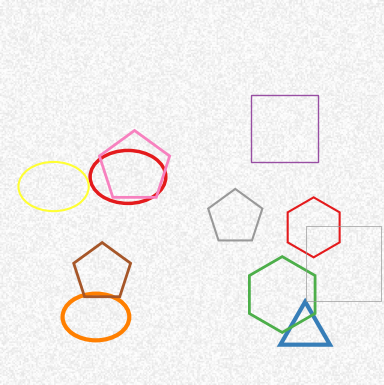[{"shape": "oval", "thickness": 2.5, "radius": 0.49, "center": [0.332, 0.54]}, {"shape": "hexagon", "thickness": 1.5, "radius": 0.39, "center": [0.815, 0.409]}, {"shape": "triangle", "thickness": 3, "radius": 0.37, "center": [0.793, 0.142]}, {"shape": "hexagon", "thickness": 2, "radius": 0.49, "center": [0.733, 0.235]}, {"shape": "square", "thickness": 1, "radius": 0.44, "center": [0.739, 0.667]}, {"shape": "oval", "thickness": 3, "radius": 0.43, "center": [0.249, 0.177]}, {"shape": "oval", "thickness": 1.5, "radius": 0.46, "center": [0.139, 0.515]}, {"shape": "pentagon", "thickness": 2, "radius": 0.39, "center": [0.265, 0.292]}, {"shape": "pentagon", "thickness": 2, "radius": 0.48, "center": [0.35, 0.565]}, {"shape": "pentagon", "thickness": 1.5, "radius": 0.37, "center": [0.611, 0.435]}, {"shape": "square", "thickness": 0.5, "radius": 0.49, "center": [0.891, 0.315]}]